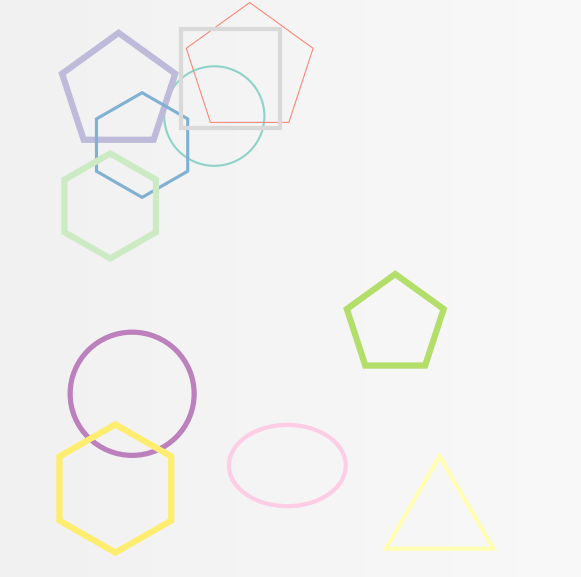[{"shape": "circle", "thickness": 1, "radius": 0.43, "center": [0.369, 0.798]}, {"shape": "triangle", "thickness": 2, "radius": 0.53, "center": [0.756, 0.102]}, {"shape": "pentagon", "thickness": 3, "radius": 0.51, "center": [0.204, 0.84]}, {"shape": "pentagon", "thickness": 0.5, "radius": 0.57, "center": [0.43, 0.88]}, {"shape": "hexagon", "thickness": 1.5, "radius": 0.45, "center": [0.244, 0.748]}, {"shape": "pentagon", "thickness": 3, "radius": 0.44, "center": [0.68, 0.437]}, {"shape": "oval", "thickness": 2, "radius": 0.5, "center": [0.494, 0.193]}, {"shape": "square", "thickness": 2, "radius": 0.43, "center": [0.396, 0.864]}, {"shape": "circle", "thickness": 2.5, "radius": 0.53, "center": [0.227, 0.317]}, {"shape": "hexagon", "thickness": 3, "radius": 0.45, "center": [0.19, 0.642]}, {"shape": "hexagon", "thickness": 3, "radius": 0.56, "center": [0.198, 0.153]}]